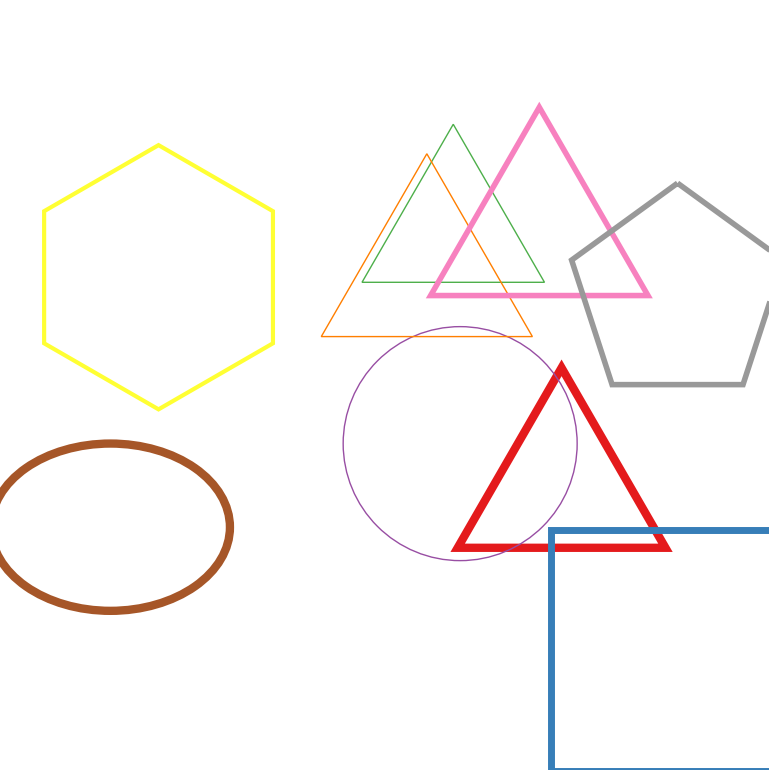[{"shape": "triangle", "thickness": 3, "radius": 0.78, "center": [0.729, 0.366]}, {"shape": "square", "thickness": 2.5, "radius": 0.78, "center": [0.872, 0.155]}, {"shape": "triangle", "thickness": 0.5, "radius": 0.68, "center": [0.589, 0.702]}, {"shape": "circle", "thickness": 0.5, "radius": 0.76, "center": [0.598, 0.424]}, {"shape": "triangle", "thickness": 0.5, "radius": 0.79, "center": [0.554, 0.642]}, {"shape": "hexagon", "thickness": 1.5, "radius": 0.86, "center": [0.206, 0.64]}, {"shape": "oval", "thickness": 3, "radius": 0.78, "center": [0.143, 0.315]}, {"shape": "triangle", "thickness": 2, "radius": 0.81, "center": [0.7, 0.698]}, {"shape": "pentagon", "thickness": 2, "radius": 0.72, "center": [0.88, 0.618]}]